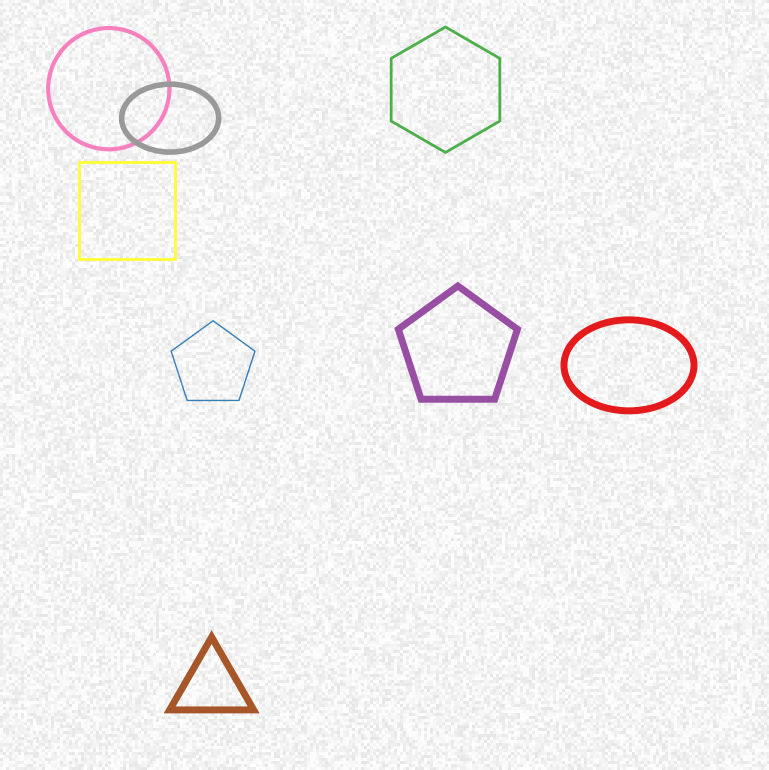[{"shape": "oval", "thickness": 2.5, "radius": 0.42, "center": [0.817, 0.526]}, {"shape": "pentagon", "thickness": 0.5, "radius": 0.29, "center": [0.277, 0.526]}, {"shape": "hexagon", "thickness": 1, "radius": 0.41, "center": [0.579, 0.883]}, {"shape": "pentagon", "thickness": 2.5, "radius": 0.41, "center": [0.595, 0.547]}, {"shape": "square", "thickness": 1, "radius": 0.31, "center": [0.165, 0.726]}, {"shape": "triangle", "thickness": 2.5, "radius": 0.32, "center": [0.275, 0.11]}, {"shape": "circle", "thickness": 1.5, "radius": 0.39, "center": [0.141, 0.885]}, {"shape": "oval", "thickness": 2, "radius": 0.31, "center": [0.221, 0.847]}]